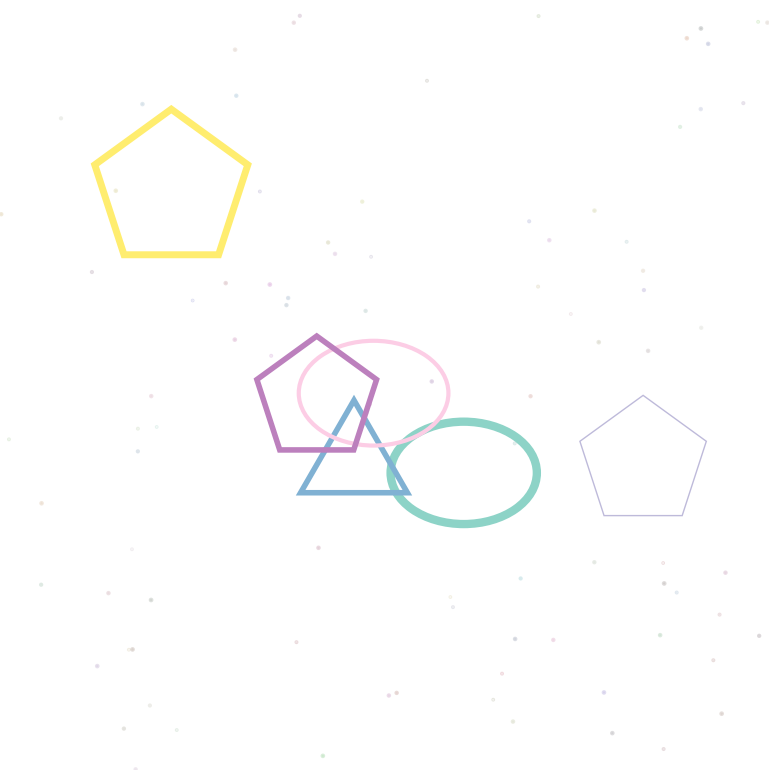[{"shape": "oval", "thickness": 3, "radius": 0.47, "center": [0.602, 0.386]}, {"shape": "pentagon", "thickness": 0.5, "radius": 0.43, "center": [0.835, 0.4]}, {"shape": "triangle", "thickness": 2, "radius": 0.4, "center": [0.46, 0.4]}, {"shape": "oval", "thickness": 1.5, "radius": 0.49, "center": [0.485, 0.489]}, {"shape": "pentagon", "thickness": 2, "radius": 0.41, "center": [0.411, 0.482]}, {"shape": "pentagon", "thickness": 2.5, "radius": 0.52, "center": [0.222, 0.754]}]